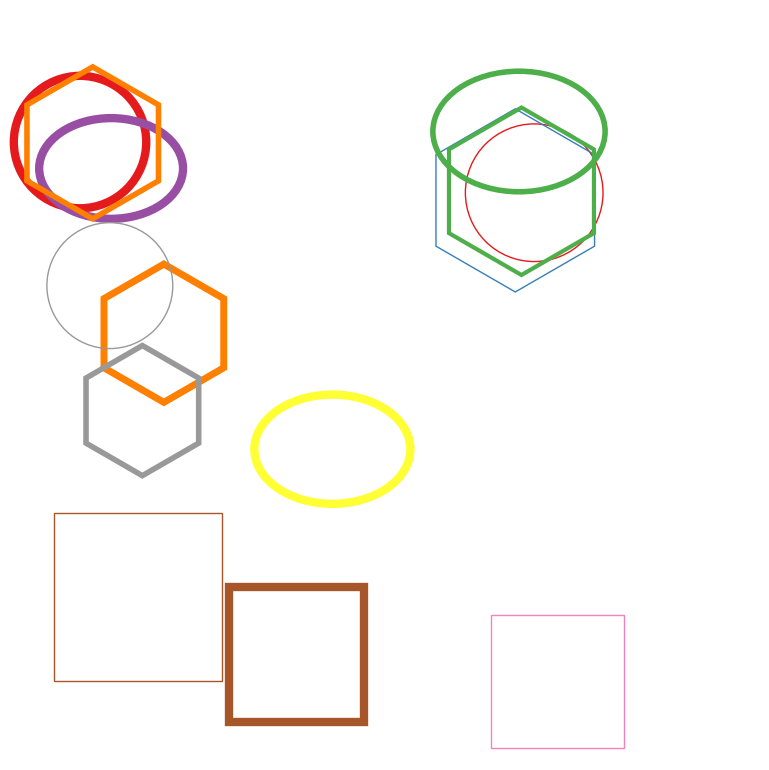[{"shape": "circle", "thickness": 3, "radius": 0.43, "center": [0.104, 0.816]}, {"shape": "circle", "thickness": 0.5, "radius": 0.45, "center": [0.694, 0.75]}, {"shape": "hexagon", "thickness": 0.5, "radius": 0.59, "center": [0.669, 0.74]}, {"shape": "oval", "thickness": 2, "radius": 0.56, "center": [0.674, 0.829]}, {"shape": "hexagon", "thickness": 1.5, "radius": 0.54, "center": [0.677, 0.752]}, {"shape": "oval", "thickness": 3, "radius": 0.47, "center": [0.144, 0.781]}, {"shape": "hexagon", "thickness": 2.5, "radius": 0.45, "center": [0.213, 0.567]}, {"shape": "hexagon", "thickness": 2, "radius": 0.49, "center": [0.12, 0.815]}, {"shape": "oval", "thickness": 3, "radius": 0.51, "center": [0.432, 0.417]}, {"shape": "square", "thickness": 0.5, "radius": 0.55, "center": [0.179, 0.225]}, {"shape": "square", "thickness": 3, "radius": 0.44, "center": [0.385, 0.15]}, {"shape": "square", "thickness": 0.5, "radius": 0.43, "center": [0.724, 0.115]}, {"shape": "hexagon", "thickness": 2, "radius": 0.42, "center": [0.185, 0.467]}, {"shape": "circle", "thickness": 0.5, "radius": 0.41, "center": [0.143, 0.629]}]